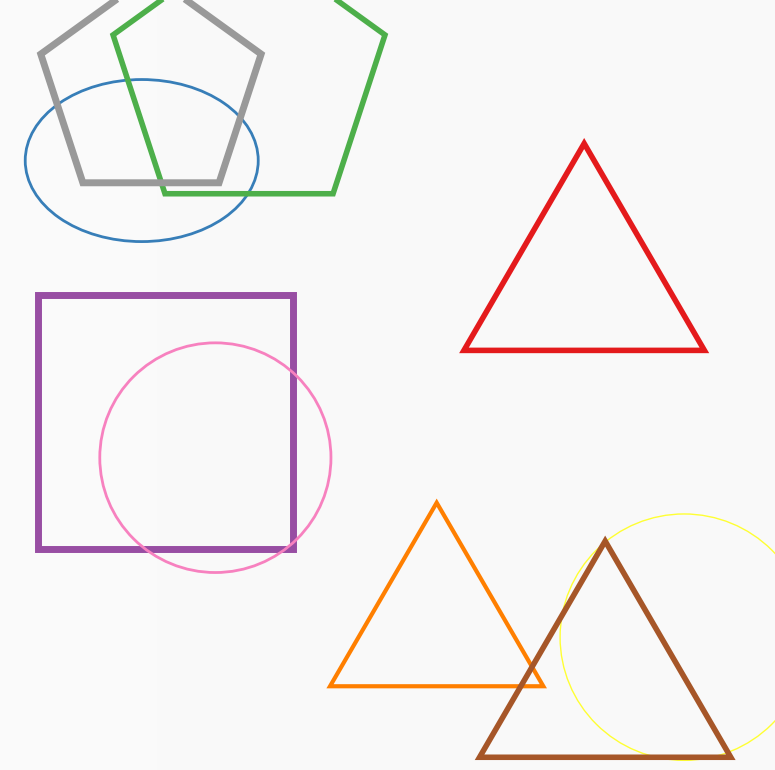[{"shape": "triangle", "thickness": 2, "radius": 0.9, "center": [0.754, 0.635]}, {"shape": "oval", "thickness": 1, "radius": 0.75, "center": [0.183, 0.791]}, {"shape": "pentagon", "thickness": 2, "radius": 0.92, "center": [0.321, 0.898]}, {"shape": "square", "thickness": 2.5, "radius": 0.82, "center": [0.213, 0.452]}, {"shape": "triangle", "thickness": 1.5, "radius": 0.79, "center": [0.563, 0.188]}, {"shape": "circle", "thickness": 0.5, "radius": 0.8, "center": [0.883, 0.173]}, {"shape": "triangle", "thickness": 2, "radius": 0.94, "center": [0.781, 0.11]}, {"shape": "circle", "thickness": 1, "radius": 0.75, "center": [0.278, 0.406]}, {"shape": "pentagon", "thickness": 2.5, "radius": 0.75, "center": [0.195, 0.884]}]